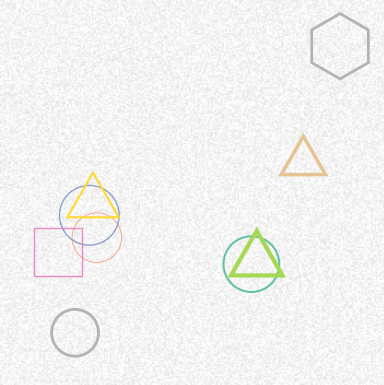[{"shape": "circle", "thickness": 1.5, "radius": 0.36, "center": [0.653, 0.314]}, {"shape": "circle", "thickness": 0.5, "radius": 0.32, "center": [0.251, 0.383]}, {"shape": "circle", "thickness": 1, "radius": 0.39, "center": [0.232, 0.441]}, {"shape": "square", "thickness": 1, "radius": 0.32, "center": [0.151, 0.346]}, {"shape": "triangle", "thickness": 3, "radius": 0.39, "center": [0.667, 0.323]}, {"shape": "triangle", "thickness": 1.5, "radius": 0.39, "center": [0.242, 0.474]}, {"shape": "triangle", "thickness": 2.5, "radius": 0.33, "center": [0.788, 0.58]}, {"shape": "circle", "thickness": 2, "radius": 0.3, "center": [0.195, 0.136]}, {"shape": "hexagon", "thickness": 2, "radius": 0.42, "center": [0.883, 0.88]}]